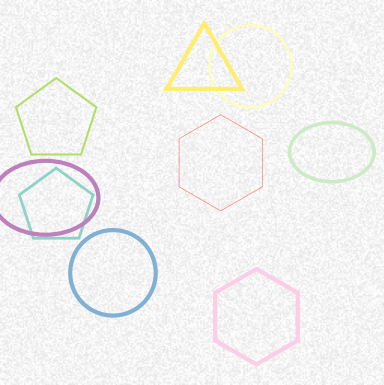[{"shape": "pentagon", "thickness": 2, "radius": 0.5, "center": [0.146, 0.463]}, {"shape": "circle", "thickness": 1.5, "radius": 0.53, "center": [0.65, 0.828]}, {"shape": "hexagon", "thickness": 0.5, "radius": 0.62, "center": [0.573, 0.577]}, {"shape": "circle", "thickness": 3, "radius": 0.56, "center": [0.293, 0.291]}, {"shape": "pentagon", "thickness": 1.5, "radius": 0.55, "center": [0.146, 0.688]}, {"shape": "hexagon", "thickness": 3, "radius": 0.62, "center": [0.666, 0.177]}, {"shape": "oval", "thickness": 3, "radius": 0.69, "center": [0.118, 0.486]}, {"shape": "oval", "thickness": 2.5, "radius": 0.55, "center": [0.862, 0.605]}, {"shape": "triangle", "thickness": 3, "radius": 0.57, "center": [0.531, 0.826]}]